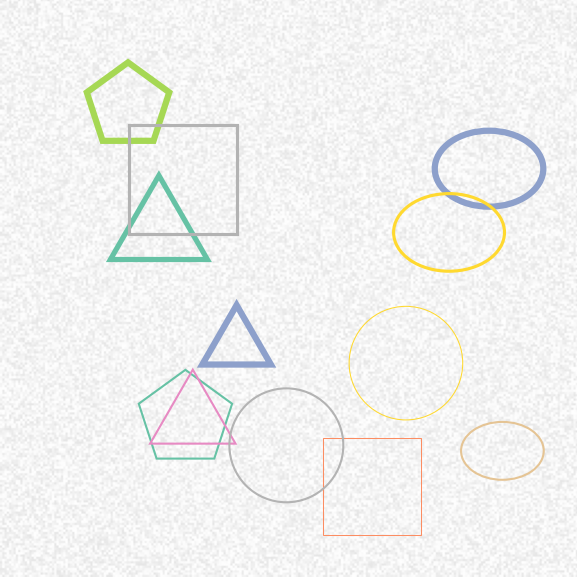[{"shape": "pentagon", "thickness": 1, "radius": 0.42, "center": [0.321, 0.274]}, {"shape": "triangle", "thickness": 2.5, "radius": 0.48, "center": [0.275, 0.598]}, {"shape": "square", "thickness": 0.5, "radius": 0.42, "center": [0.644, 0.157]}, {"shape": "triangle", "thickness": 3, "radius": 0.34, "center": [0.41, 0.402]}, {"shape": "oval", "thickness": 3, "radius": 0.47, "center": [0.847, 0.707]}, {"shape": "triangle", "thickness": 1, "radius": 0.43, "center": [0.334, 0.274]}, {"shape": "pentagon", "thickness": 3, "radius": 0.38, "center": [0.222, 0.816]}, {"shape": "circle", "thickness": 0.5, "radius": 0.49, "center": [0.703, 0.37]}, {"shape": "oval", "thickness": 1.5, "radius": 0.48, "center": [0.778, 0.597]}, {"shape": "oval", "thickness": 1, "radius": 0.36, "center": [0.87, 0.218]}, {"shape": "square", "thickness": 1.5, "radius": 0.47, "center": [0.317, 0.688]}, {"shape": "circle", "thickness": 1, "radius": 0.49, "center": [0.496, 0.228]}]